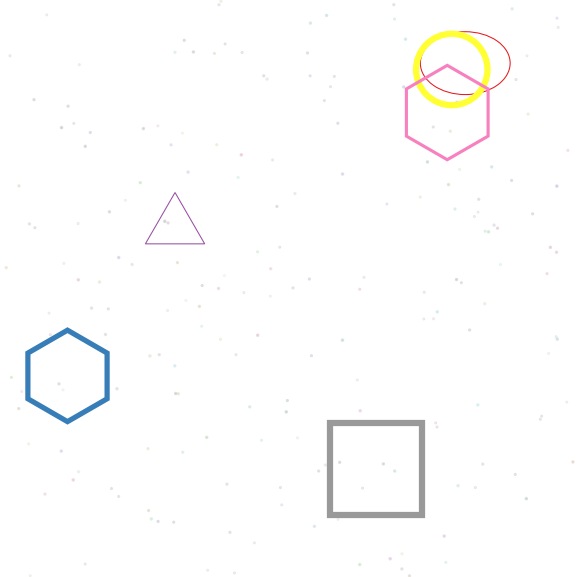[{"shape": "oval", "thickness": 0.5, "radius": 0.39, "center": [0.806, 0.89]}, {"shape": "hexagon", "thickness": 2.5, "radius": 0.4, "center": [0.117, 0.348]}, {"shape": "triangle", "thickness": 0.5, "radius": 0.3, "center": [0.303, 0.607]}, {"shape": "circle", "thickness": 3, "radius": 0.31, "center": [0.782, 0.879]}, {"shape": "hexagon", "thickness": 1.5, "radius": 0.41, "center": [0.774, 0.804]}, {"shape": "square", "thickness": 3, "radius": 0.4, "center": [0.651, 0.187]}]